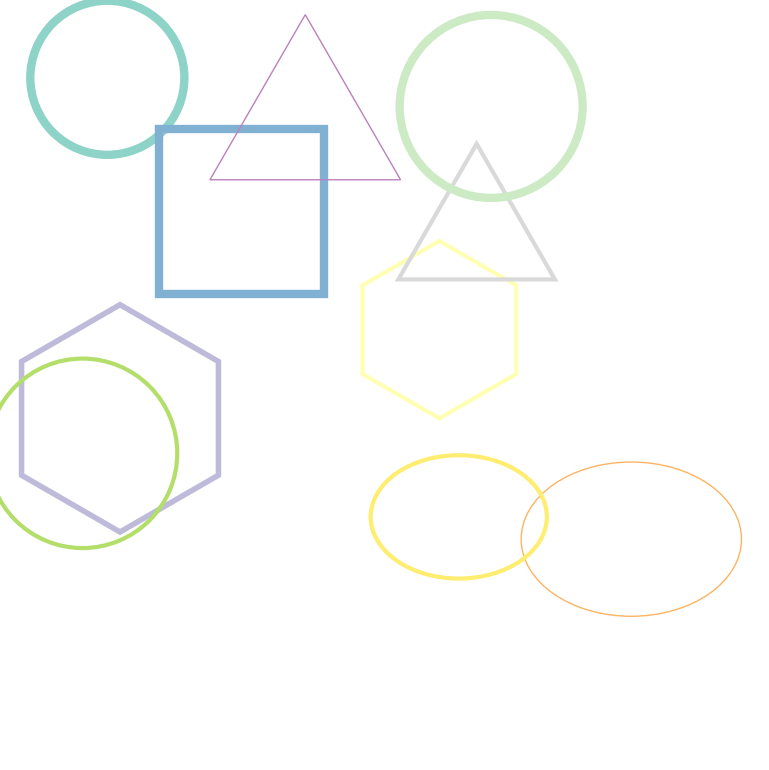[{"shape": "circle", "thickness": 3, "radius": 0.5, "center": [0.139, 0.899]}, {"shape": "hexagon", "thickness": 1.5, "radius": 0.58, "center": [0.571, 0.572]}, {"shape": "hexagon", "thickness": 2, "radius": 0.74, "center": [0.156, 0.457]}, {"shape": "square", "thickness": 3, "radius": 0.53, "center": [0.314, 0.725]}, {"shape": "oval", "thickness": 0.5, "radius": 0.72, "center": [0.82, 0.3]}, {"shape": "circle", "thickness": 1.5, "radius": 0.62, "center": [0.107, 0.411]}, {"shape": "triangle", "thickness": 1.5, "radius": 0.59, "center": [0.619, 0.696]}, {"shape": "triangle", "thickness": 0.5, "radius": 0.71, "center": [0.396, 0.838]}, {"shape": "circle", "thickness": 3, "radius": 0.59, "center": [0.638, 0.862]}, {"shape": "oval", "thickness": 1.5, "radius": 0.57, "center": [0.596, 0.329]}]